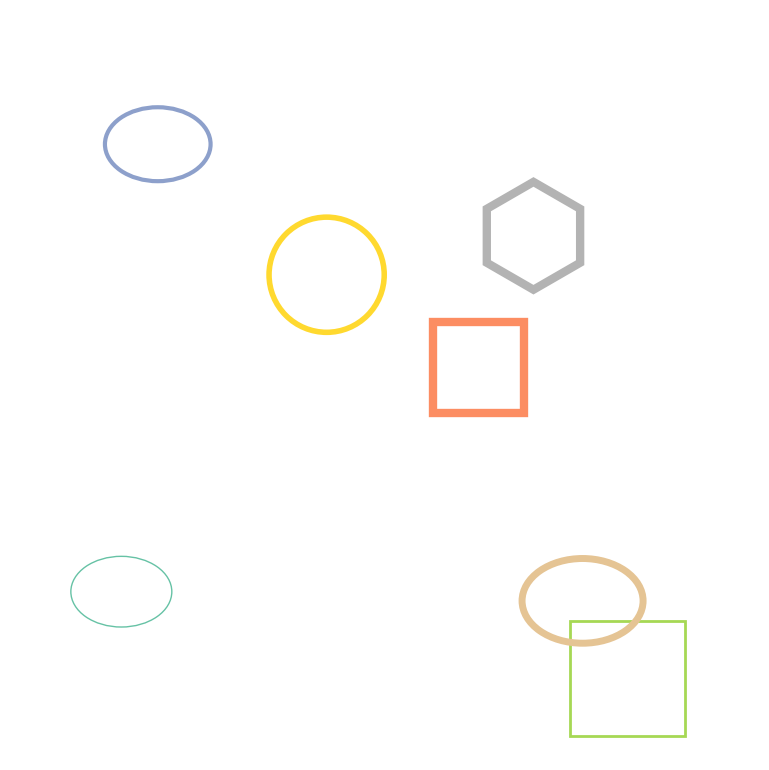[{"shape": "oval", "thickness": 0.5, "radius": 0.33, "center": [0.158, 0.232]}, {"shape": "square", "thickness": 3, "radius": 0.3, "center": [0.621, 0.523]}, {"shape": "oval", "thickness": 1.5, "radius": 0.34, "center": [0.205, 0.813]}, {"shape": "square", "thickness": 1, "radius": 0.37, "center": [0.815, 0.119]}, {"shape": "circle", "thickness": 2, "radius": 0.37, "center": [0.424, 0.643]}, {"shape": "oval", "thickness": 2.5, "radius": 0.39, "center": [0.757, 0.22]}, {"shape": "hexagon", "thickness": 3, "radius": 0.35, "center": [0.693, 0.694]}]